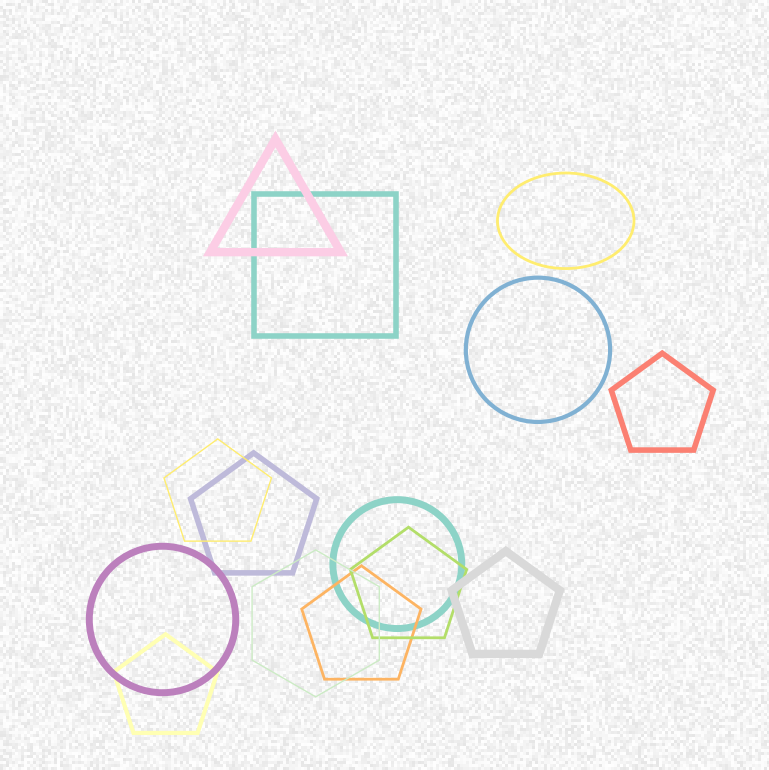[{"shape": "square", "thickness": 2, "radius": 0.46, "center": [0.422, 0.656]}, {"shape": "circle", "thickness": 2.5, "radius": 0.42, "center": [0.516, 0.267]}, {"shape": "pentagon", "thickness": 1.5, "radius": 0.35, "center": [0.215, 0.105]}, {"shape": "pentagon", "thickness": 2, "radius": 0.43, "center": [0.329, 0.326]}, {"shape": "pentagon", "thickness": 2, "radius": 0.35, "center": [0.86, 0.472]}, {"shape": "circle", "thickness": 1.5, "radius": 0.47, "center": [0.699, 0.546]}, {"shape": "pentagon", "thickness": 1, "radius": 0.41, "center": [0.469, 0.184]}, {"shape": "pentagon", "thickness": 1, "radius": 0.4, "center": [0.531, 0.236]}, {"shape": "triangle", "thickness": 3, "radius": 0.49, "center": [0.358, 0.722]}, {"shape": "pentagon", "thickness": 3, "radius": 0.37, "center": [0.657, 0.21]}, {"shape": "circle", "thickness": 2.5, "radius": 0.48, "center": [0.211, 0.195]}, {"shape": "hexagon", "thickness": 0.5, "radius": 0.48, "center": [0.41, 0.19]}, {"shape": "pentagon", "thickness": 0.5, "radius": 0.37, "center": [0.283, 0.357]}, {"shape": "oval", "thickness": 1, "radius": 0.44, "center": [0.735, 0.713]}]